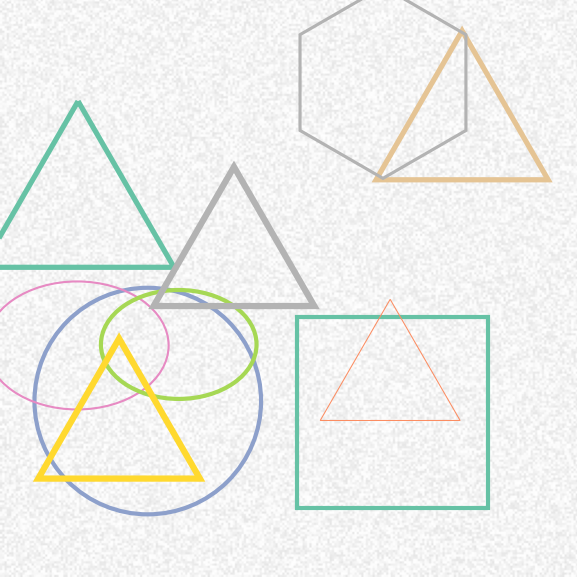[{"shape": "triangle", "thickness": 2.5, "radius": 0.96, "center": [0.135, 0.632]}, {"shape": "square", "thickness": 2, "radius": 0.83, "center": [0.68, 0.284]}, {"shape": "triangle", "thickness": 0.5, "radius": 0.7, "center": [0.676, 0.341]}, {"shape": "circle", "thickness": 2, "radius": 0.98, "center": [0.256, 0.305]}, {"shape": "oval", "thickness": 1, "radius": 0.79, "center": [0.134, 0.401]}, {"shape": "oval", "thickness": 2, "radius": 0.67, "center": [0.309, 0.403]}, {"shape": "triangle", "thickness": 3, "radius": 0.81, "center": [0.206, 0.251]}, {"shape": "triangle", "thickness": 2.5, "radius": 0.86, "center": [0.8, 0.774]}, {"shape": "hexagon", "thickness": 1.5, "radius": 0.83, "center": [0.663, 0.856]}, {"shape": "triangle", "thickness": 3, "radius": 0.8, "center": [0.405, 0.55]}]